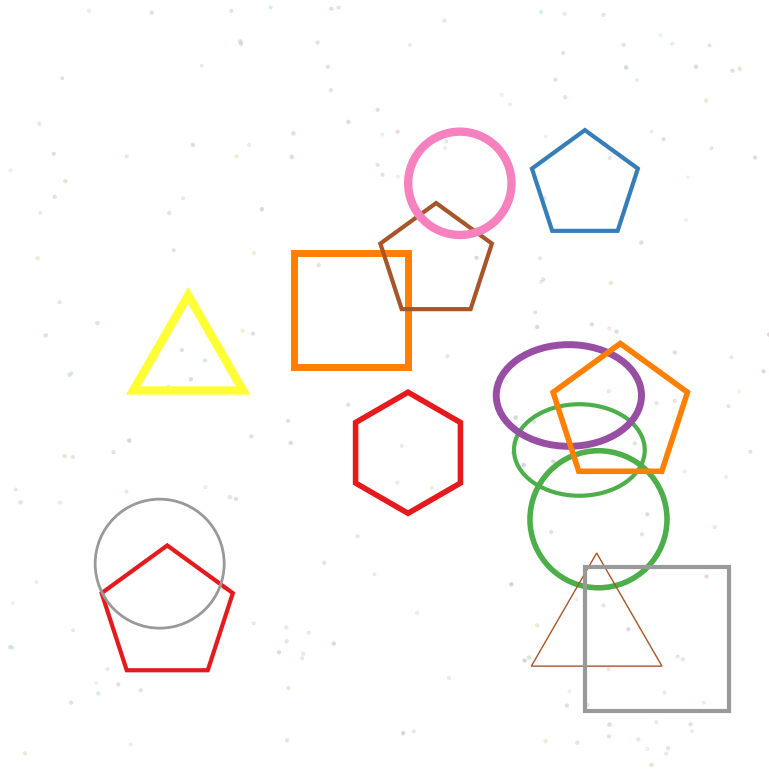[{"shape": "hexagon", "thickness": 2, "radius": 0.39, "center": [0.53, 0.412]}, {"shape": "pentagon", "thickness": 1.5, "radius": 0.45, "center": [0.217, 0.202]}, {"shape": "pentagon", "thickness": 1.5, "radius": 0.36, "center": [0.76, 0.759]}, {"shape": "oval", "thickness": 1.5, "radius": 0.42, "center": [0.752, 0.416]}, {"shape": "circle", "thickness": 2, "radius": 0.44, "center": [0.777, 0.326]}, {"shape": "oval", "thickness": 2.5, "radius": 0.47, "center": [0.739, 0.486]}, {"shape": "square", "thickness": 2.5, "radius": 0.37, "center": [0.456, 0.597]}, {"shape": "pentagon", "thickness": 2, "radius": 0.46, "center": [0.806, 0.462]}, {"shape": "triangle", "thickness": 3, "radius": 0.41, "center": [0.244, 0.534]}, {"shape": "triangle", "thickness": 0.5, "radius": 0.49, "center": [0.775, 0.184]}, {"shape": "pentagon", "thickness": 1.5, "radius": 0.38, "center": [0.566, 0.66]}, {"shape": "circle", "thickness": 3, "radius": 0.34, "center": [0.597, 0.762]}, {"shape": "circle", "thickness": 1, "radius": 0.42, "center": [0.207, 0.268]}, {"shape": "square", "thickness": 1.5, "radius": 0.47, "center": [0.853, 0.17]}]